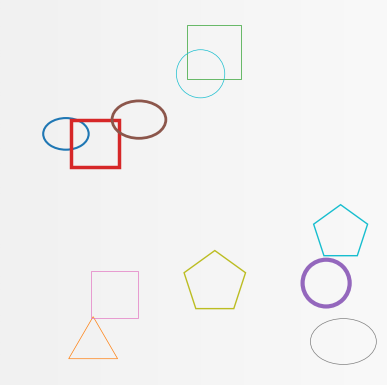[{"shape": "oval", "thickness": 1.5, "radius": 0.29, "center": [0.17, 0.652]}, {"shape": "triangle", "thickness": 0.5, "radius": 0.36, "center": [0.24, 0.105]}, {"shape": "square", "thickness": 0.5, "radius": 0.35, "center": [0.552, 0.865]}, {"shape": "square", "thickness": 2.5, "radius": 0.31, "center": [0.246, 0.627]}, {"shape": "circle", "thickness": 3, "radius": 0.3, "center": [0.842, 0.265]}, {"shape": "oval", "thickness": 2, "radius": 0.35, "center": [0.359, 0.689]}, {"shape": "square", "thickness": 0.5, "radius": 0.31, "center": [0.296, 0.235]}, {"shape": "oval", "thickness": 0.5, "radius": 0.43, "center": [0.886, 0.113]}, {"shape": "pentagon", "thickness": 1, "radius": 0.42, "center": [0.554, 0.266]}, {"shape": "circle", "thickness": 0.5, "radius": 0.31, "center": [0.518, 0.808]}, {"shape": "pentagon", "thickness": 1, "radius": 0.37, "center": [0.879, 0.395]}]